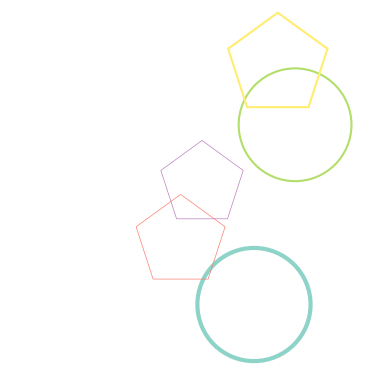[{"shape": "circle", "thickness": 3, "radius": 0.73, "center": [0.66, 0.209]}, {"shape": "pentagon", "thickness": 0.5, "radius": 0.61, "center": [0.469, 0.373]}, {"shape": "circle", "thickness": 1.5, "radius": 0.73, "center": [0.766, 0.676]}, {"shape": "pentagon", "thickness": 0.5, "radius": 0.56, "center": [0.525, 0.523]}, {"shape": "pentagon", "thickness": 1.5, "radius": 0.68, "center": [0.722, 0.831]}]